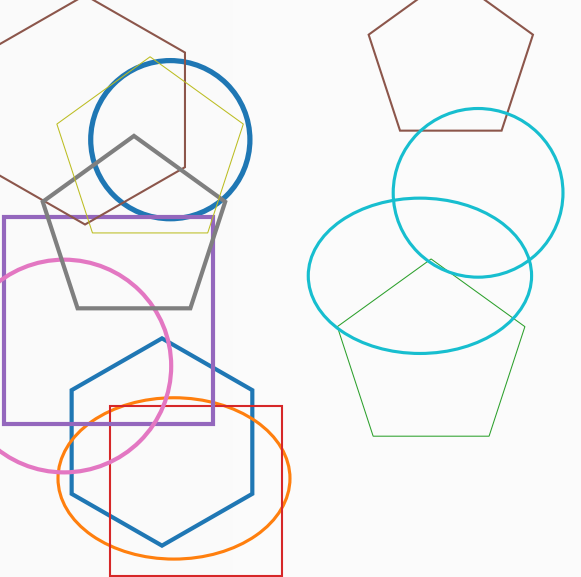[{"shape": "circle", "thickness": 2.5, "radius": 0.68, "center": [0.293, 0.757]}, {"shape": "hexagon", "thickness": 2, "radius": 0.9, "center": [0.279, 0.234]}, {"shape": "oval", "thickness": 1.5, "radius": 1.0, "center": [0.299, 0.171]}, {"shape": "pentagon", "thickness": 0.5, "radius": 0.85, "center": [0.742, 0.381]}, {"shape": "square", "thickness": 1, "radius": 0.74, "center": [0.337, 0.149]}, {"shape": "square", "thickness": 2, "radius": 0.9, "center": [0.187, 0.444]}, {"shape": "pentagon", "thickness": 1, "radius": 0.74, "center": [0.776, 0.893]}, {"shape": "hexagon", "thickness": 1, "radius": 0.99, "center": [0.146, 0.809]}, {"shape": "circle", "thickness": 2, "radius": 0.92, "center": [0.11, 0.365]}, {"shape": "pentagon", "thickness": 2, "radius": 0.83, "center": [0.23, 0.599]}, {"shape": "pentagon", "thickness": 0.5, "radius": 0.84, "center": [0.258, 0.732]}, {"shape": "oval", "thickness": 1.5, "radius": 0.96, "center": [0.722, 0.522]}, {"shape": "circle", "thickness": 1.5, "radius": 0.73, "center": [0.823, 0.665]}]